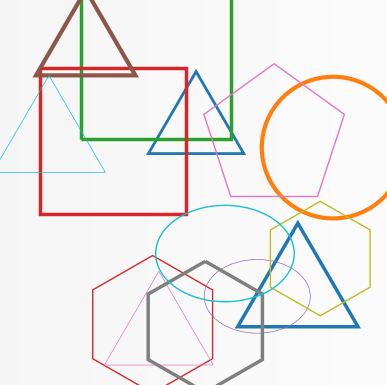[{"shape": "triangle", "thickness": 2, "radius": 0.71, "center": [0.506, 0.672]}, {"shape": "triangle", "thickness": 2.5, "radius": 0.9, "center": [0.769, 0.241]}, {"shape": "circle", "thickness": 3, "radius": 0.92, "center": [0.86, 0.617]}, {"shape": "square", "thickness": 2.5, "radius": 0.96, "center": [0.402, 0.83]}, {"shape": "hexagon", "thickness": 1, "radius": 0.89, "center": [0.394, 0.158]}, {"shape": "square", "thickness": 2.5, "radius": 0.94, "center": [0.292, 0.633]}, {"shape": "oval", "thickness": 0.5, "radius": 0.68, "center": [0.664, 0.23]}, {"shape": "triangle", "thickness": 3, "radius": 0.74, "center": [0.221, 0.878]}, {"shape": "triangle", "thickness": 0.5, "radius": 0.81, "center": [0.41, 0.133]}, {"shape": "pentagon", "thickness": 1, "radius": 0.95, "center": [0.707, 0.644]}, {"shape": "hexagon", "thickness": 2.5, "radius": 0.85, "center": [0.53, 0.151]}, {"shape": "hexagon", "thickness": 1, "radius": 0.74, "center": [0.826, 0.328]}, {"shape": "oval", "thickness": 1, "radius": 0.89, "center": [0.581, 0.341]}, {"shape": "triangle", "thickness": 0.5, "radius": 0.84, "center": [0.126, 0.636]}]